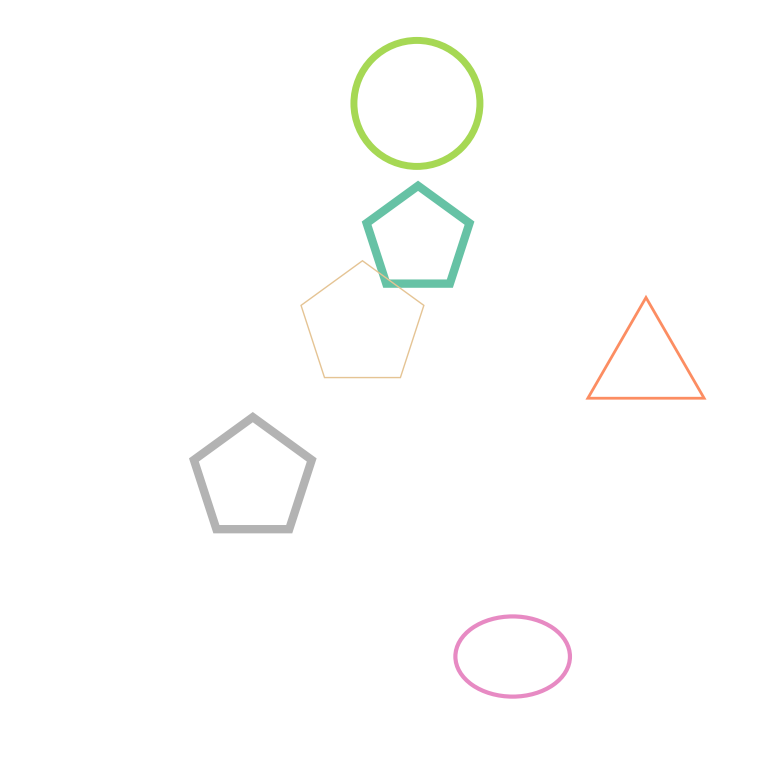[{"shape": "pentagon", "thickness": 3, "radius": 0.35, "center": [0.543, 0.688]}, {"shape": "triangle", "thickness": 1, "radius": 0.44, "center": [0.839, 0.526]}, {"shape": "oval", "thickness": 1.5, "radius": 0.37, "center": [0.666, 0.147]}, {"shape": "circle", "thickness": 2.5, "radius": 0.41, "center": [0.541, 0.866]}, {"shape": "pentagon", "thickness": 0.5, "radius": 0.42, "center": [0.471, 0.577]}, {"shape": "pentagon", "thickness": 3, "radius": 0.4, "center": [0.328, 0.378]}]